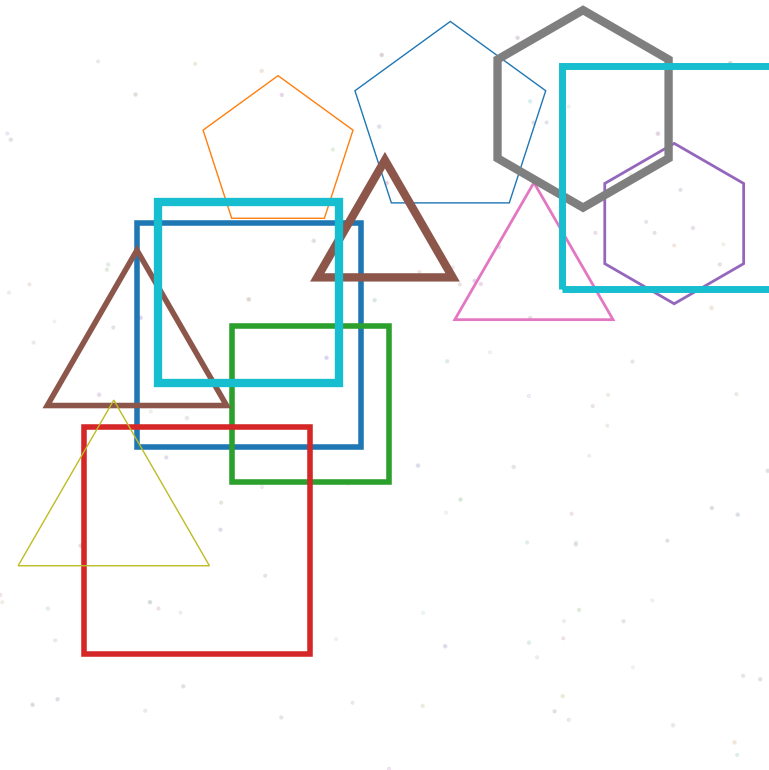[{"shape": "pentagon", "thickness": 0.5, "radius": 0.65, "center": [0.585, 0.842]}, {"shape": "square", "thickness": 2, "radius": 0.73, "center": [0.324, 0.565]}, {"shape": "pentagon", "thickness": 0.5, "radius": 0.51, "center": [0.361, 0.799]}, {"shape": "square", "thickness": 2, "radius": 0.51, "center": [0.403, 0.475]}, {"shape": "square", "thickness": 2, "radius": 0.74, "center": [0.256, 0.298]}, {"shape": "hexagon", "thickness": 1, "radius": 0.52, "center": [0.876, 0.71]}, {"shape": "triangle", "thickness": 3, "radius": 0.51, "center": [0.5, 0.69]}, {"shape": "triangle", "thickness": 2, "radius": 0.67, "center": [0.178, 0.541]}, {"shape": "triangle", "thickness": 1, "radius": 0.59, "center": [0.693, 0.644]}, {"shape": "hexagon", "thickness": 3, "radius": 0.64, "center": [0.757, 0.859]}, {"shape": "triangle", "thickness": 0.5, "radius": 0.72, "center": [0.148, 0.337]}, {"shape": "square", "thickness": 3, "radius": 0.59, "center": [0.323, 0.62]}, {"shape": "square", "thickness": 2.5, "radius": 0.73, "center": [0.875, 0.769]}]